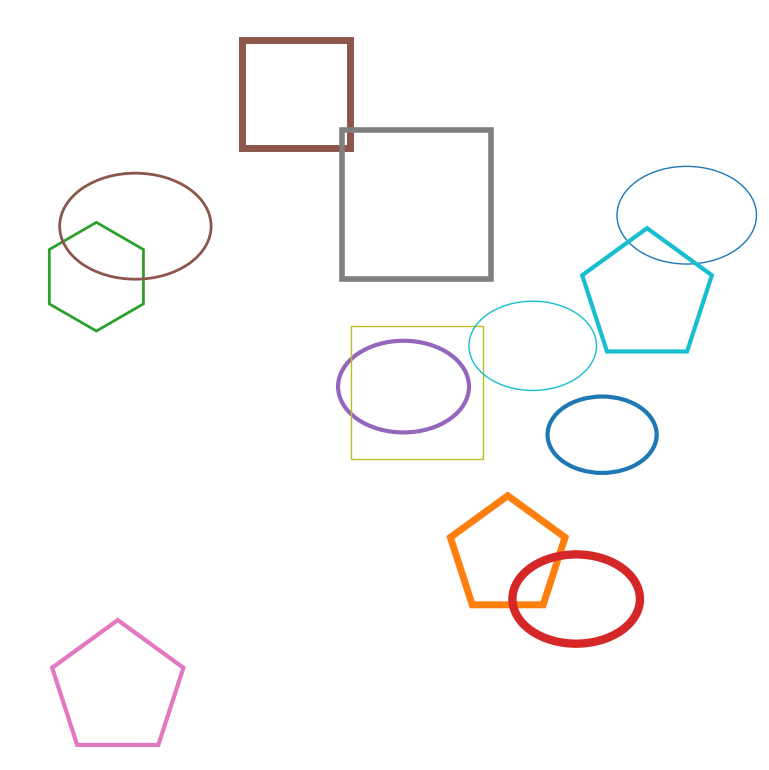[{"shape": "oval", "thickness": 0.5, "radius": 0.45, "center": [0.892, 0.721]}, {"shape": "oval", "thickness": 1.5, "radius": 0.35, "center": [0.782, 0.435]}, {"shape": "pentagon", "thickness": 2.5, "radius": 0.39, "center": [0.659, 0.278]}, {"shape": "hexagon", "thickness": 1, "radius": 0.35, "center": [0.125, 0.641]}, {"shape": "oval", "thickness": 3, "radius": 0.41, "center": [0.748, 0.222]}, {"shape": "oval", "thickness": 1.5, "radius": 0.43, "center": [0.524, 0.498]}, {"shape": "square", "thickness": 2.5, "radius": 0.35, "center": [0.385, 0.877]}, {"shape": "oval", "thickness": 1, "radius": 0.49, "center": [0.176, 0.706]}, {"shape": "pentagon", "thickness": 1.5, "radius": 0.45, "center": [0.153, 0.105]}, {"shape": "square", "thickness": 2, "radius": 0.48, "center": [0.541, 0.734]}, {"shape": "square", "thickness": 0.5, "radius": 0.43, "center": [0.542, 0.49]}, {"shape": "pentagon", "thickness": 1.5, "radius": 0.44, "center": [0.84, 0.615]}, {"shape": "oval", "thickness": 0.5, "radius": 0.41, "center": [0.692, 0.551]}]